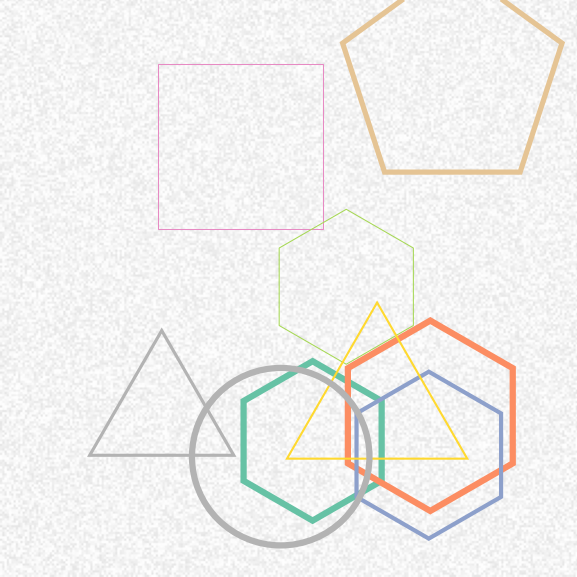[{"shape": "hexagon", "thickness": 3, "radius": 0.69, "center": [0.541, 0.236]}, {"shape": "hexagon", "thickness": 3, "radius": 0.82, "center": [0.745, 0.279]}, {"shape": "hexagon", "thickness": 2, "radius": 0.72, "center": [0.743, 0.211]}, {"shape": "square", "thickness": 0.5, "radius": 0.71, "center": [0.416, 0.745]}, {"shape": "hexagon", "thickness": 0.5, "radius": 0.67, "center": [0.6, 0.503]}, {"shape": "triangle", "thickness": 1, "radius": 0.9, "center": [0.653, 0.295]}, {"shape": "pentagon", "thickness": 2.5, "radius": 1.0, "center": [0.783, 0.863]}, {"shape": "circle", "thickness": 3, "radius": 0.77, "center": [0.486, 0.208]}, {"shape": "triangle", "thickness": 1.5, "radius": 0.72, "center": [0.28, 0.283]}]